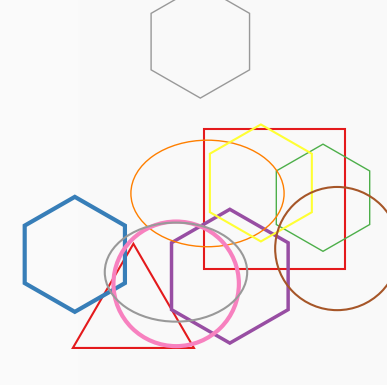[{"shape": "triangle", "thickness": 1.5, "radius": 0.9, "center": [0.344, 0.186]}, {"shape": "square", "thickness": 1.5, "radius": 0.91, "center": [0.708, 0.483]}, {"shape": "hexagon", "thickness": 3, "radius": 0.75, "center": [0.193, 0.339]}, {"shape": "hexagon", "thickness": 1, "radius": 0.7, "center": [0.834, 0.486]}, {"shape": "hexagon", "thickness": 2.5, "radius": 0.87, "center": [0.593, 0.283]}, {"shape": "oval", "thickness": 1, "radius": 0.99, "center": [0.535, 0.498]}, {"shape": "hexagon", "thickness": 1.5, "radius": 0.76, "center": [0.673, 0.525]}, {"shape": "circle", "thickness": 1.5, "radius": 0.8, "center": [0.87, 0.354]}, {"shape": "circle", "thickness": 3, "radius": 0.81, "center": [0.455, 0.263]}, {"shape": "oval", "thickness": 1.5, "radius": 0.92, "center": [0.454, 0.293]}, {"shape": "hexagon", "thickness": 1, "radius": 0.73, "center": [0.517, 0.892]}]